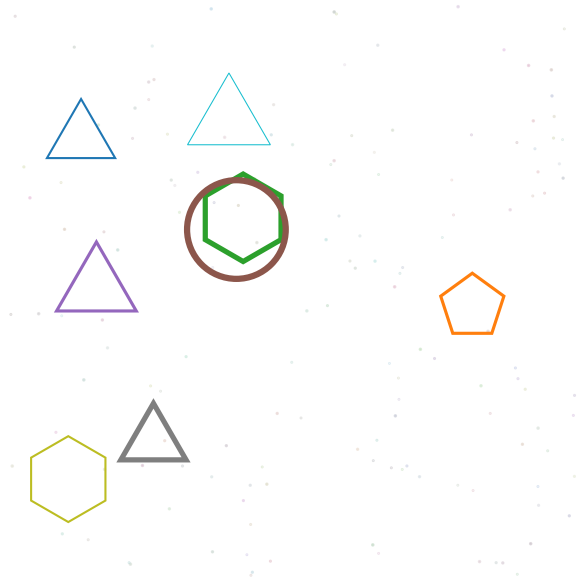[{"shape": "triangle", "thickness": 1, "radius": 0.34, "center": [0.14, 0.76]}, {"shape": "pentagon", "thickness": 1.5, "radius": 0.29, "center": [0.818, 0.469]}, {"shape": "hexagon", "thickness": 2.5, "radius": 0.38, "center": [0.421, 0.622]}, {"shape": "triangle", "thickness": 1.5, "radius": 0.4, "center": [0.167, 0.501]}, {"shape": "circle", "thickness": 3, "radius": 0.43, "center": [0.409, 0.602]}, {"shape": "triangle", "thickness": 2.5, "radius": 0.33, "center": [0.266, 0.235]}, {"shape": "hexagon", "thickness": 1, "radius": 0.37, "center": [0.118, 0.17]}, {"shape": "triangle", "thickness": 0.5, "radius": 0.41, "center": [0.396, 0.79]}]